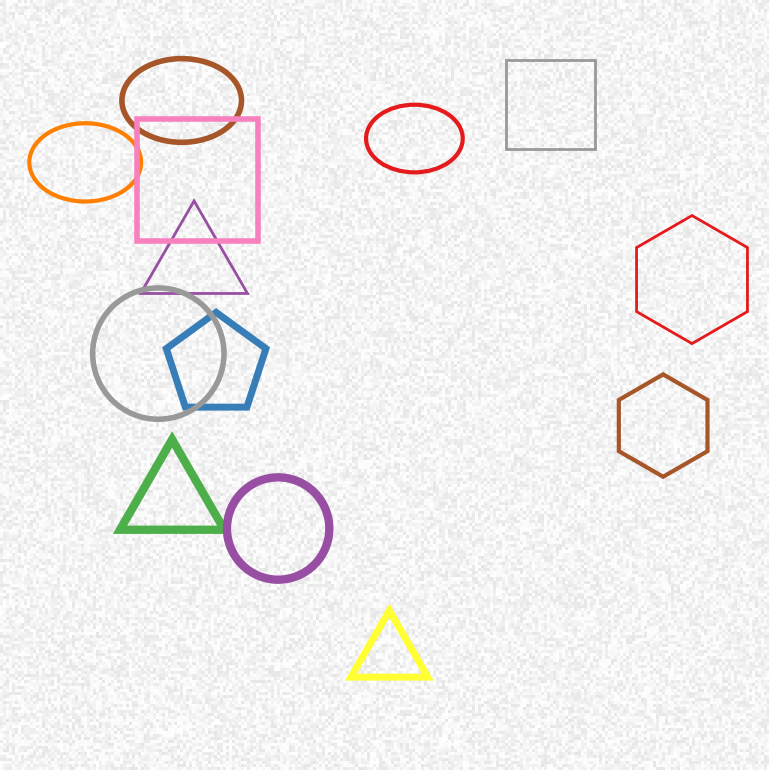[{"shape": "oval", "thickness": 1.5, "radius": 0.31, "center": [0.538, 0.82]}, {"shape": "hexagon", "thickness": 1, "radius": 0.42, "center": [0.899, 0.637]}, {"shape": "pentagon", "thickness": 2.5, "radius": 0.34, "center": [0.281, 0.526]}, {"shape": "triangle", "thickness": 3, "radius": 0.39, "center": [0.224, 0.351]}, {"shape": "circle", "thickness": 3, "radius": 0.33, "center": [0.361, 0.314]}, {"shape": "triangle", "thickness": 1, "radius": 0.4, "center": [0.252, 0.659]}, {"shape": "oval", "thickness": 1.5, "radius": 0.36, "center": [0.111, 0.789]}, {"shape": "triangle", "thickness": 2.5, "radius": 0.29, "center": [0.506, 0.149]}, {"shape": "hexagon", "thickness": 1.5, "radius": 0.33, "center": [0.861, 0.447]}, {"shape": "oval", "thickness": 2, "radius": 0.39, "center": [0.236, 0.87]}, {"shape": "square", "thickness": 2, "radius": 0.39, "center": [0.257, 0.766]}, {"shape": "square", "thickness": 1, "radius": 0.29, "center": [0.715, 0.864]}, {"shape": "circle", "thickness": 2, "radius": 0.43, "center": [0.206, 0.541]}]